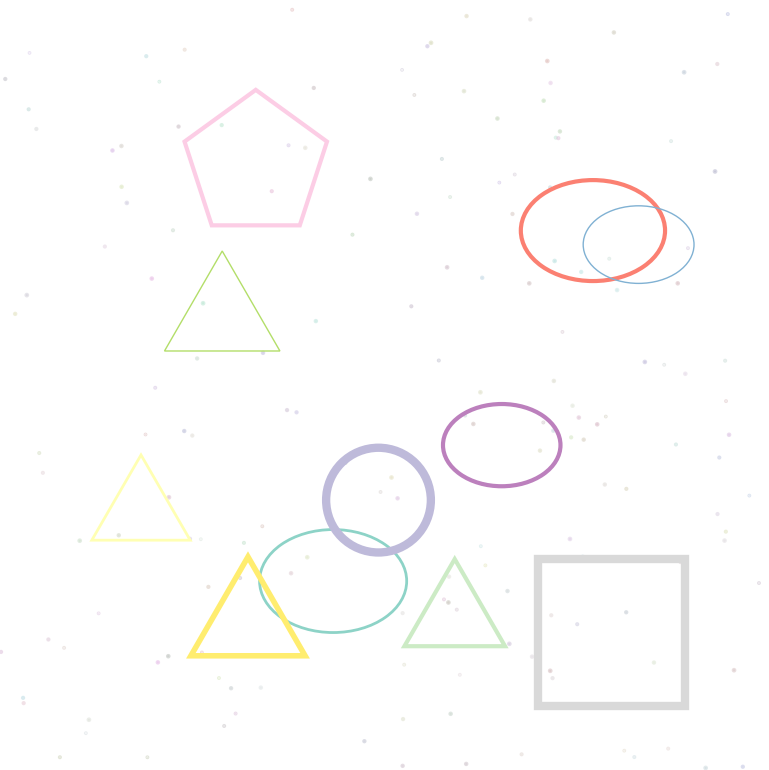[{"shape": "oval", "thickness": 1, "radius": 0.48, "center": [0.433, 0.245]}, {"shape": "triangle", "thickness": 1, "radius": 0.37, "center": [0.183, 0.335]}, {"shape": "circle", "thickness": 3, "radius": 0.34, "center": [0.492, 0.351]}, {"shape": "oval", "thickness": 1.5, "radius": 0.47, "center": [0.77, 0.701]}, {"shape": "oval", "thickness": 0.5, "radius": 0.36, "center": [0.829, 0.682]}, {"shape": "triangle", "thickness": 0.5, "radius": 0.43, "center": [0.289, 0.587]}, {"shape": "pentagon", "thickness": 1.5, "radius": 0.49, "center": [0.332, 0.786]}, {"shape": "square", "thickness": 3, "radius": 0.48, "center": [0.794, 0.179]}, {"shape": "oval", "thickness": 1.5, "radius": 0.38, "center": [0.652, 0.422]}, {"shape": "triangle", "thickness": 1.5, "radius": 0.38, "center": [0.591, 0.198]}, {"shape": "triangle", "thickness": 2, "radius": 0.43, "center": [0.322, 0.191]}]